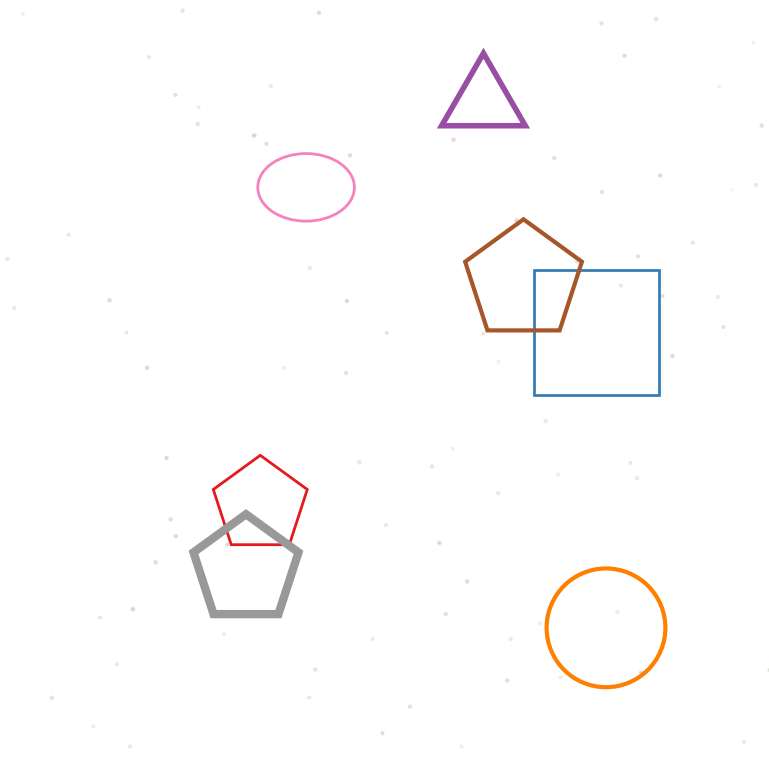[{"shape": "pentagon", "thickness": 1, "radius": 0.32, "center": [0.338, 0.345]}, {"shape": "square", "thickness": 1, "radius": 0.41, "center": [0.775, 0.568]}, {"shape": "triangle", "thickness": 2, "radius": 0.31, "center": [0.628, 0.868]}, {"shape": "circle", "thickness": 1.5, "radius": 0.39, "center": [0.787, 0.185]}, {"shape": "pentagon", "thickness": 1.5, "radius": 0.4, "center": [0.68, 0.635]}, {"shape": "oval", "thickness": 1, "radius": 0.31, "center": [0.398, 0.757]}, {"shape": "pentagon", "thickness": 3, "radius": 0.36, "center": [0.319, 0.26]}]